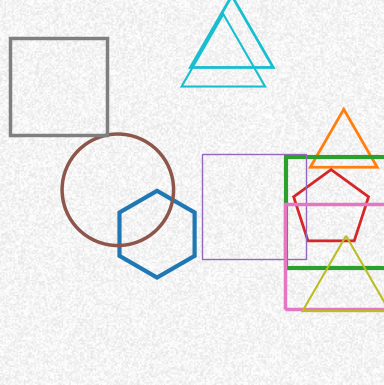[{"shape": "hexagon", "thickness": 3, "radius": 0.56, "center": [0.408, 0.392]}, {"shape": "triangle", "thickness": 2, "radius": 0.5, "center": [0.893, 0.616]}, {"shape": "square", "thickness": 3, "radius": 0.72, "center": [0.887, 0.448]}, {"shape": "pentagon", "thickness": 2, "radius": 0.51, "center": [0.86, 0.457]}, {"shape": "square", "thickness": 1, "radius": 0.68, "center": [0.66, 0.463]}, {"shape": "circle", "thickness": 2.5, "radius": 0.72, "center": [0.306, 0.507]}, {"shape": "square", "thickness": 2.5, "radius": 0.68, "center": [0.876, 0.334]}, {"shape": "square", "thickness": 2.5, "radius": 0.63, "center": [0.153, 0.776]}, {"shape": "triangle", "thickness": 1.5, "radius": 0.65, "center": [0.899, 0.257]}, {"shape": "triangle", "thickness": 2, "radius": 0.62, "center": [0.602, 0.887]}, {"shape": "triangle", "thickness": 1.5, "radius": 0.63, "center": [0.58, 0.838]}]